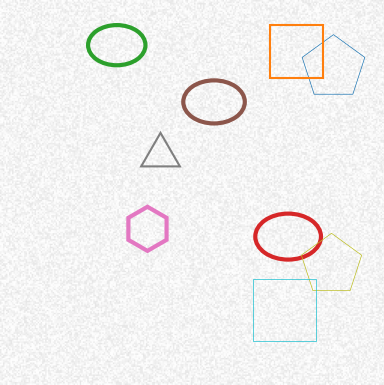[{"shape": "pentagon", "thickness": 0.5, "radius": 0.43, "center": [0.866, 0.824]}, {"shape": "square", "thickness": 1.5, "radius": 0.34, "center": [0.77, 0.865]}, {"shape": "oval", "thickness": 3, "radius": 0.37, "center": [0.303, 0.883]}, {"shape": "oval", "thickness": 3, "radius": 0.43, "center": [0.748, 0.385]}, {"shape": "oval", "thickness": 3, "radius": 0.4, "center": [0.556, 0.735]}, {"shape": "hexagon", "thickness": 3, "radius": 0.29, "center": [0.383, 0.406]}, {"shape": "triangle", "thickness": 1.5, "radius": 0.29, "center": [0.417, 0.597]}, {"shape": "pentagon", "thickness": 0.5, "radius": 0.41, "center": [0.861, 0.312]}, {"shape": "square", "thickness": 0.5, "radius": 0.41, "center": [0.738, 0.195]}]